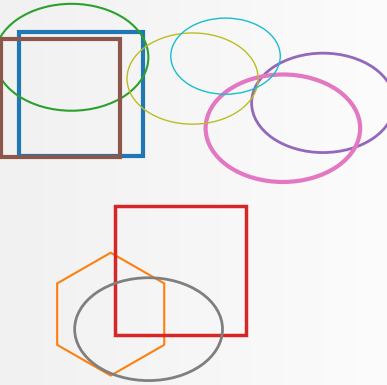[{"shape": "square", "thickness": 3, "radius": 0.8, "center": [0.209, 0.755]}, {"shape": "hexagon", "thickness": 1.5, "radius": 0.8, "center": [0.286, 0.184]}, {"shape": "oval", "thickness": 1.5, "radius": 0.99, "center": [0.185, 0.851]}, {"shape": "square", "thickness": 2.5, "radius": 0.84, "center": [0.466, 0.298]}, {"shape": "oval", "thickness": 2, "radius": 0.92, "center": [0.834, 0.733]}, {"shape": "square", "thickness": 3, "radius": 0.77, "center": [0.157, 0.746]}, {"shape": "oval", "thickness": 3, "radius": 1.0, "center": [0.73, 0.667]}, {"shape": "oval", "thickness": 2, "radius": 0.95, "center": [0.383, 0.145]}, {"shape": "oval", "thickness": 1, "radius": 0.85, "center": [0.497, 0.796]}, {"shape": "oval", "thickness": 1, "radius": 0.71, "center": [0.582, 0.854]}]